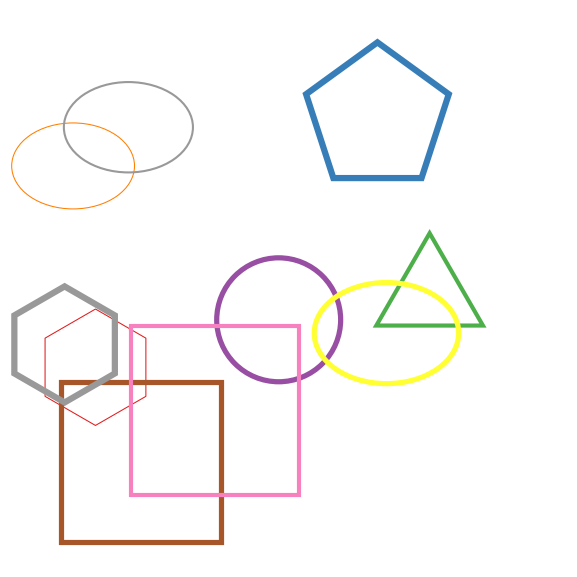[{"shape": "hexagon", "thickness": 0.5, "radius": 0.5, "center": [0.165, 0.363]}, {"shape": "pentagon", "thickness": 3, "radius": 0.65, "center": [0.654, 0.796]}, {"shape": "triangle", "thickness": 2, "radius": 0.53, "center": [0.744, 0.489]}, {"shape": "circle", "thickness": 2.5, "radius": 0.54, "center": [0.483, 0.445]}, {"shape": "oval", "thickness": 0.5, "radius": 0.53, "center": [0.127, 0.712]}, {"shape": "oval", "thickness": 2.5, "radius": 0.63, "center": [0.669, 0.422]}, {"shape": "square", "thickness": 2.5, "radius": 0.69, "center": [0.244, 0.199]}, {"shape": "square", "thickness": 2, "radius": 0.73, "center": [0.372, 0.288]}, {"shape": "hexagon", "thickness": 3, "radius": 0.5, "center": [0.112, 0.403]}, {"shape": "oval", "thickness": 1, "radius": 0.56, "center": [0.222, 0.779]}]